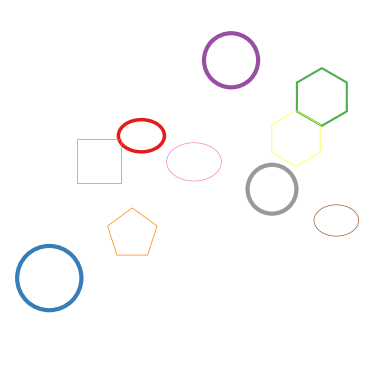[{"shape": "oval", "thickness": 2.5, "radius": 0.3, "center": [0.367, 0.647]}, {"shape": "circle", "thickness": 3, "radius": 0.42, "center": [0.128, 0.278]}, {"shape": "hexagon", "thickness": 1.5, "radius": 0.37, "center": [0.836, 0.748]}, {"shape": "circle", "thickness": 3, "radius": 0.35, "center": [0.6, 0.843]}, {"shape": "pentagon", "thickness": 0.5, "radius": 0.34, "center": [0.344, 0.392]}, {"shape": "hexagon", "thickness": 0.5, "radius": 0.36, "center": [0.769, 0.64]}, {"shape": "oval", "thickness": 0.5, "radius": 0.29, "center": [0.874, 0.427]}, {"shape": "oval", "thickness": 0.5, "radius": 0.36, "center": [0.504, 0.58]}, {"shape": "square", "thickness": 0.5, "radius": 0.29, "center": [0.256, 0.581]}, {"shape": "circle", "thickness": 3, "radius": 0.32, "center": [0.706, 0.508]}]